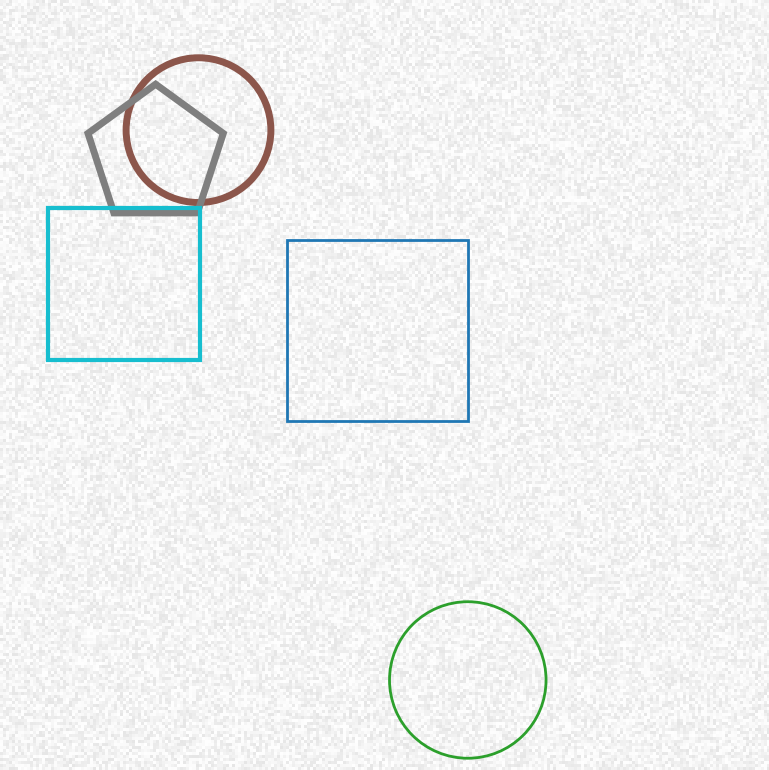[{"shape": "square", "thickness": 1, "radius": 0.59, "center": [0.49, 0.57]}, {"shape": "circle", "thickness": 1, "radius": 0.51, "center": [0.608, 0.117]}, {"shape": "circle", "thickness": 2.5, "radius": 0.47, "center": [0.258, 0.831]}, {"shape": "pentagon", "thickness": 2.5, "radius": 0.46, "center": [0.202, 0.798]}, {"shape": "square", "thickness": 1.5, "radius": 0.49, "center": [0.161, 0.632]}]